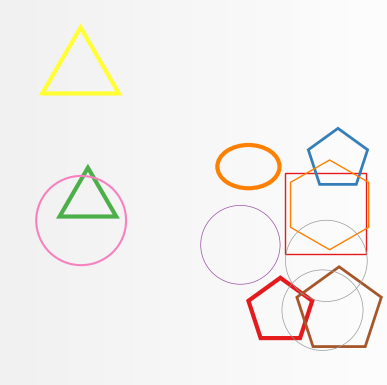[{"shape": "square", "thickness": 1, "radius": 0.52, "center": [0.84, 0.445]}, {"shape": "pentagon", "thickness": 3, "radius": 0.43, "center": [0.723, 0.192]}, {"shape": "pentagon", "thickness": 2, "radius": 0.4, "center": [0.872, 0.586]}, {"shape": "triangle", "thickness": 3, "radius": 0.42, "center": [0.227, 0.48]}, {"shape": "circle", "thickness": 0.5, "radius": 0.51, "center": [0.62, 0.364]}, {"shape": "hexagon", "thickness": 1, "radius": 0.58, "center": [0.851, 0.468]}, {"shape": "oval", "thickness": 3, "radius": 0.4, "center": [0.641, 0.567]}, {"shape": "triangle", "thickness": 3, "radius": 0.57, "center": [0.208, 0.814]}, {"shape": "pentagon", "thickness": 2, "radius": 0.57, "center": [0.875, 0.193]}, {"shape": "circle", "thickness": 1.5, "radius": 0.58, "center": [0.209, 0.427]}, {"shape": "circle", "thickness": 0.5, "radius": 0.52, "center": [0.832, 0.194]}, {"shape": "circle", "thickness": 0.5, "radius": 0.53, "center": [0.842, 0.322]}]